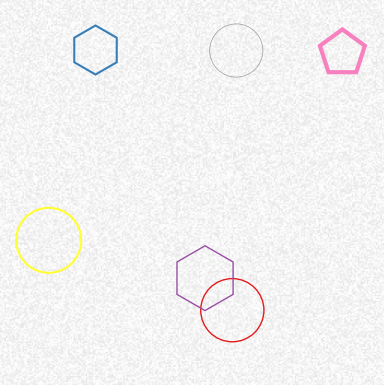[{"shape": "circle", "thickness": 1, "radius": 0.41, "center": [0.603, 0.194]}, {"shape": "hexagon", "thickness": 1.5, "radius": 0.32, "center": [0.248, 0.87]}, {"shape": "hexagon", "thickness": 1, "radius": 0.42, "center": [0.533, 0.277]}, {"shape": "circle", "thickness": 1.5, "radius": 0.42, "center": [0.127, 0.376]}, {"shape": "pentagon", "thickness": 3, "radius": 0.31, "center": [0.889, 0.862]}, {"shape": "circle", "thickness": 0.5, "radius": 0.35, "center": [0.614, 0.869]}]